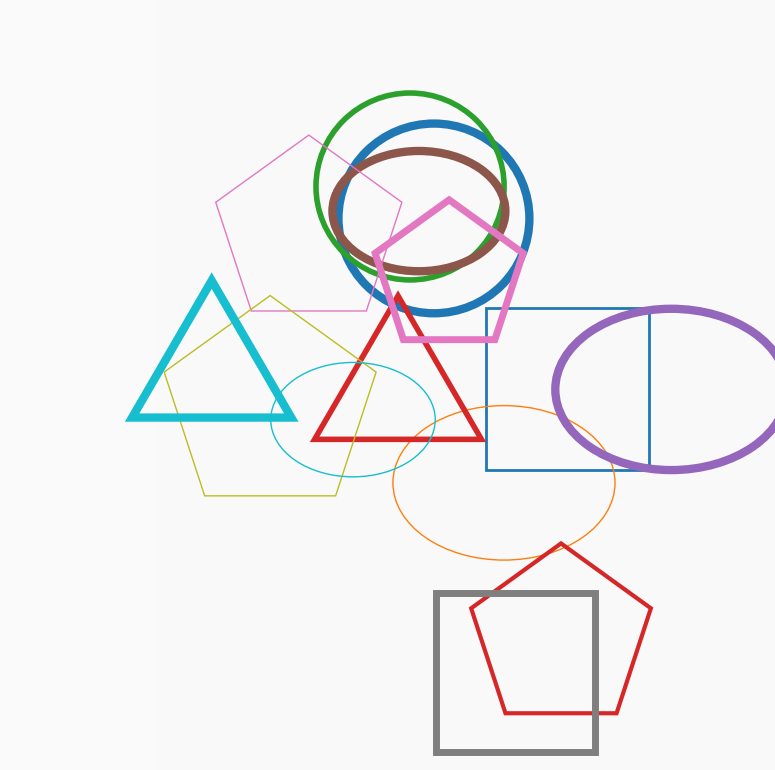[{"shape": "circle", "thickness": 3, "radius": 0.62, "center": [0.56, 0.716]}, {"shape": "square", "thickness": 1, "radius": 0.53, "center": [0.732, 0.495]}, {"shape": "oval", "thickness": 0.5, "radius": 0.72, "center": [0.65, 0.373]}, {"shape": "circle", "thickness": 2, "radius": 0.61, "center": [0.529, 0.758]}, {"shape": "triangle", "thickness": 2, "radius": 0.62, "center": [0.514, 0.492]}, {"shape": "pentagon", "thickness": 1.5, "radius": 0.61, "center": [0.724, 0.172]}, {"shape": "oval", "thickness": 3, "radius": 0.75, "center": [0.866, 0.494]}, {"shape": "oval", "thickness": 3, "radius": 0.56, "center": [0.541, 0.726]}, {"shape": "pentagon", "thickness": 0.5, "radius": 0.63, "center": [0.398, 0.698]}, {"shape": "pentagon", "thickness": 2.5, "radius": 0.5, "center": [0.58, 0.64]}, {"shape": "square", "thickness": 2.5, "radius": 0.51, "center": [0.665, 0.127]}, {"shape": "pentagon", "thickness": 0.5, "radius": 0.72, "center": [0.349, 0.472]}, {"shape": "oval", "thickness": 0.5, "radius": 0.53, "center": [0.455, 0.455]}, {"shape": "triangle", "thickness": 3, "radius": 0.59, "center": [0.273, 0.517]}]